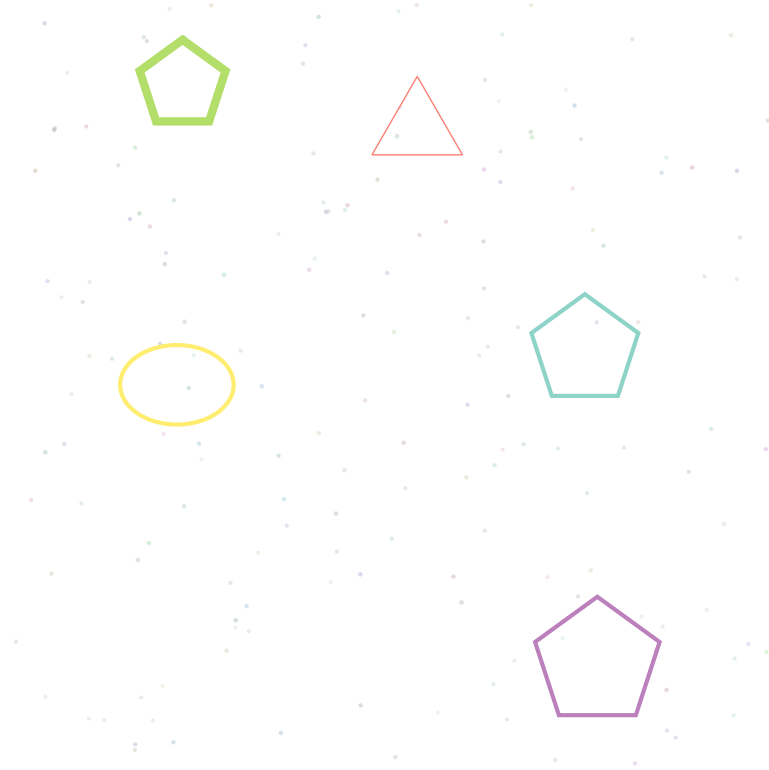[{"shape": "pentagon", "thickness": 1.5, "radius": 0.36, "center": [0.76, 0.545]}, {"shape": "triangle", "thickness": 0.5, "radius": 0.34, "center": [0.542, 0.833]}, {"shape": "pentagon", "thickness": 3, "radius": 0.29, "center": [0.237, 0.89]}, {"shape": "pentagon", "thickness": 1.5, "radius": 0.43, "center": [0.776, 0.14]}, {"shape": "oval", "thickness": 1.5, "radius": 0.37, "center": [0.23, 0.5]}]